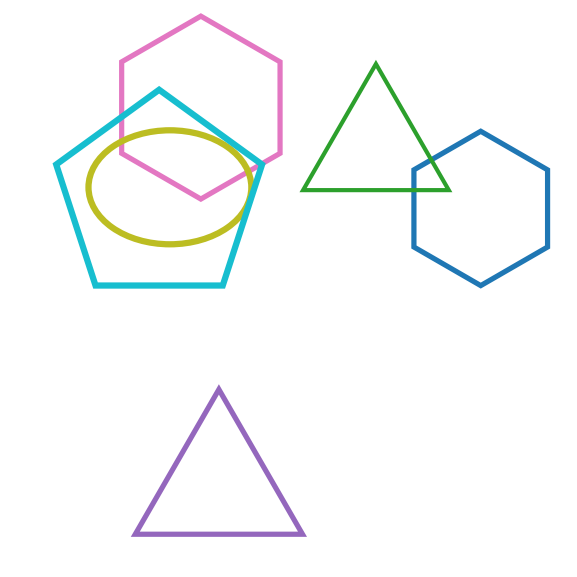[{"shape": "hexagon", "thickness": 2.5, "radius": 0.67, "center": [0.832, 0.638]}, {"shape": "triangle", "thickness": 2, "radius": 0.73, "center": [0.651, 0.743]}, {"shape": "triangle", "thickness": 2.5, "radius": 0.84, "center": [0.379, 0.158]}, {"shape": "hexagon", "thickness": 2.5, "radius": 0.79, "center": [0.348, 0.813]}, {"shape": "oval", "thickness": 3, "radius": 0.7, "center": [0.294, 0.675]}, {"shape": "pentagon", "thickness": 3, "radius": 0.94, "center": [0.276, 0.656]}]